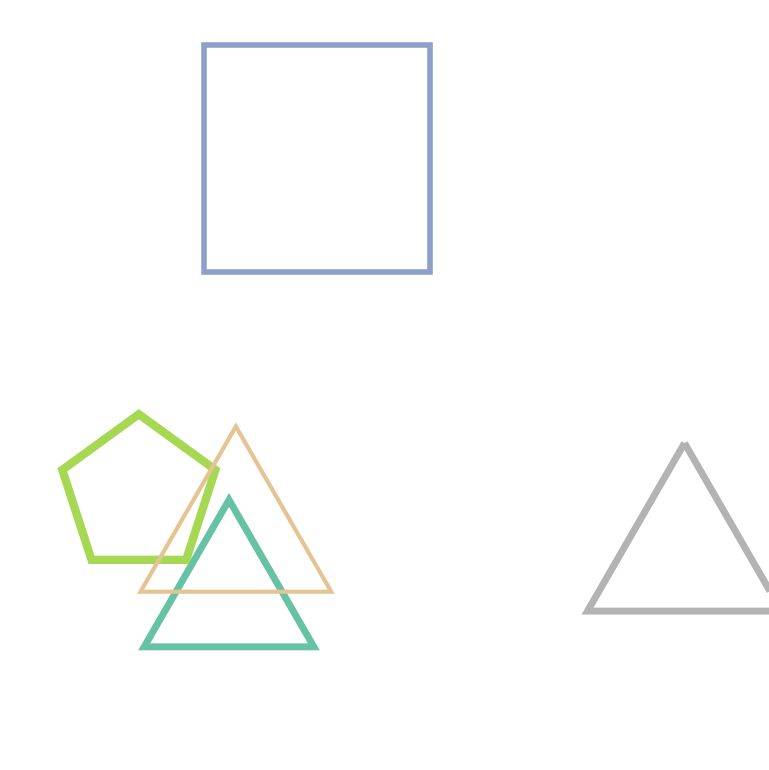[{"shape": "triangle", "thickness": 2.5, "radius": 0.64, "center": [0.297, 0.224]}, {"shape": "square", "thickness": 2, "radius": 0.74, "center": [0.412, 0.794]}, {"shape": "pentagon", "thickness": 3, "radius": 0.52, "center": [0.18, 0.357]}, {"shape": "triangle", "thickness": 1.5, "radius": 0.72, "center": [0.306, 0.303]}, {"shape": "triangle", "thickness": 2.5, "radius": 0.73, "center": [0.889, 0.279]}]